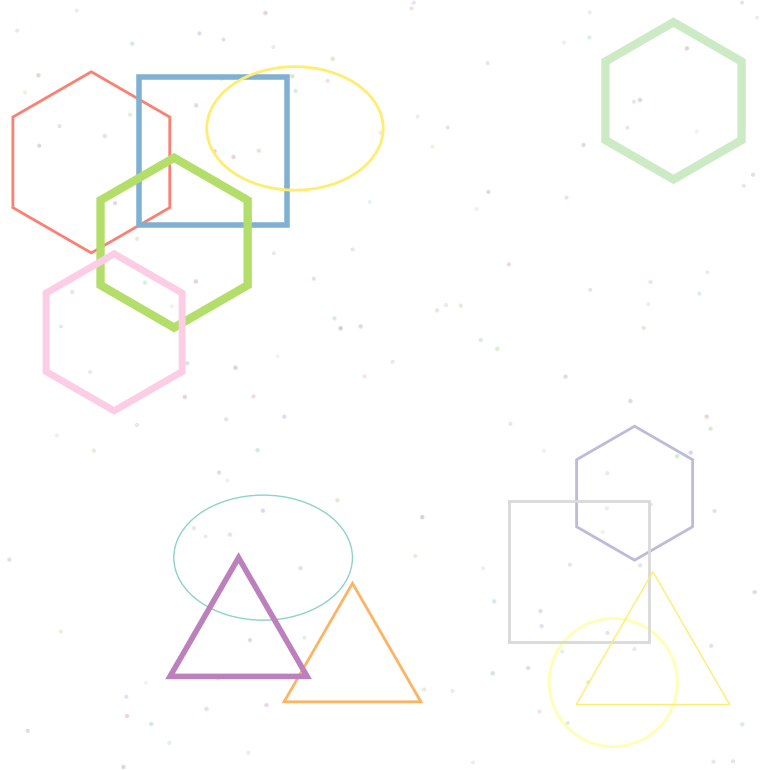[{"shape": "oval", "thickness": 0.5, "radius": 0.58, "center": [0.342, 0.276]}, {"shape": "circle", "thickness": 1, "radius": 0.42, "center": [0.796, 0.114]}, {"shape": "hexagon", "thickness": 1, "radius": 0.44, "center": [0.824, 0.359]}, {"shape": "hexagon", "thickness": 1, "radius": 0.59, "center": [0.119, 0.789]}, {"shape": "square", "thickness": 2, "radius": 0.48, "center": [0.277, 0.804]}, {"shape": "triangle", "thickness": 1, "radius": 0.51, "center": [0.458, 0.14]}, {"shape": "hexagon", "thickness": 3, "radius": 0.55, "center": [0.226, 0.685]}, {"shape": "hexagon", "thickness": 2.5, "radius": 0.51, "center": [0.148, 0.568]}, {"shape": "square", "thickness": 1, "radius": 0.46, "center": [0.752, 0.258]}, {"shape": "triangle", "thickness": 2, "radius": 0.51, "center": [0.31, 0.173]}, {"shape": "hexagon", "thickness": 3, "radius": 0.51, "center": [0.875, 0.869]}, {"shape": "oval", "thickness": 1, "radius": 0.57, "center": [0.383, 0.833]}, {"shape": "triangle", "thickness": 0.5, "radius": 0.58, "center": [0.848, 0.143]}]